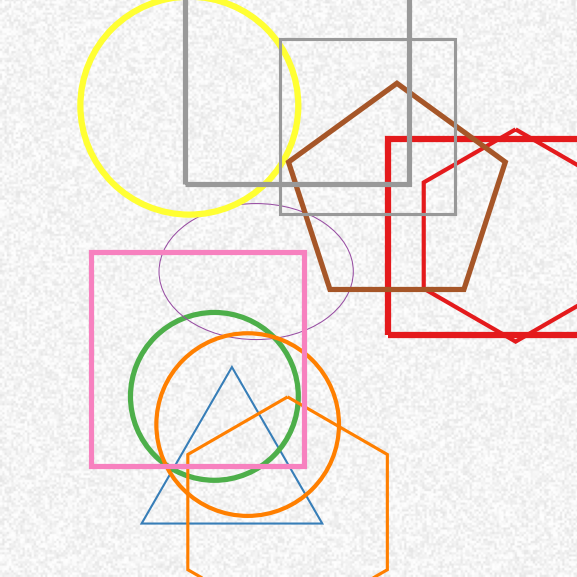[{"shape": "square", "thickness": 3, "radius": 0.85, "center": [0.841, 0.589]}, {"shape": "hexagon", "thickness": 2, "radius": 0.92, "center": [0.893, 0.591]}, {"shape": "triangle", "thickness": 1, "radius": 0.9, "center": [0.402, 0.183]}, {"shape": "circle", "thickness": 2.5, "radius": 0.73, "center": [0.371, 0.313]}, {"shape": "oval", "thickness": 0.5, "radius": 0.84, "center": [0.444, 0.529]}, {"shape": "circle", "thickness": 2, "radius": 0.79, "center": [0.429, 0.264]}, {"shape": "hexagon", "thickness": 1.5, "radius": 1.0, "center": [0.498, 0.112]}, {"shape": "circle", "thickness": 3, "radius": 0.94, "center": [0.328, 0.816]}, {"shape": "pentagon", "thickness": 2.5, "radius": 0.99, "center": [0.687, 0.658]}, {"shape": "square", "thickness": 2.5, "radius": 0.92, "center": [0.343, 0.378]}, {"shape": "square", "thickness": 1.5, "radius": 0.76, "center": [0.636, 0.78]}, {"shape": "square", "thickness": 2.5, "radius": 0.97, "center": [0.515, 0.875]}]